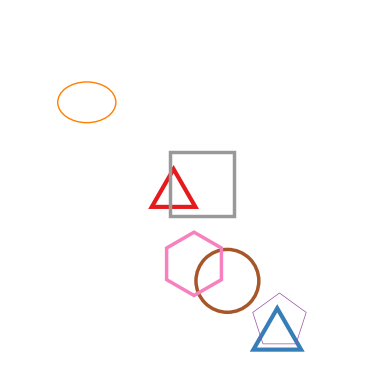[{"shape": "triangle", "thickness": 3, "radius": 0.33, "center": [0.451, 0.495]}, {"shape": "triangle", "thickness": 3, "radius": 0.36, "center": [0.72, 0.128]}, {"shape": "pentagon", "thickness": 0.5, "radius": 0.36, "center": [0.726, 0.166]}, {"shape": "oval", "thickness": 1, "radius": 0.38, "center": [0.225, 0.734]}, {"shape": "circle", "thickness": 2.5, "radius": 0.41, "center": [0.591, 0.271]}, {"shape": "hexagon", "thickness": 2.5, "radius": 0.41, "center": [0.504, 0.315]}, {"shape": "square", "thickness": 2.5, "radius": 0.41, "center": [0.526, 0.521]}]